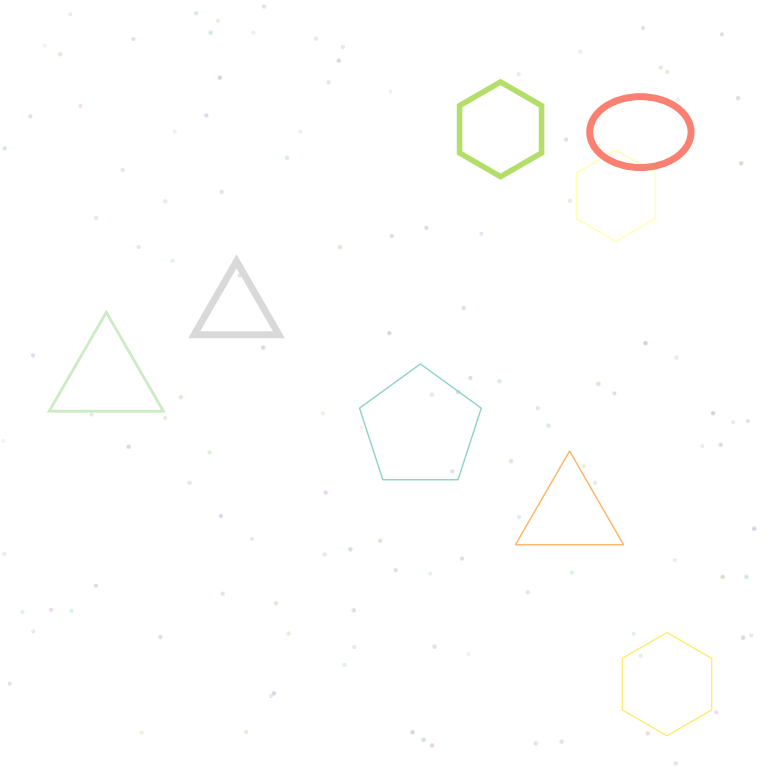[{"shape": "pentagon", "thickness": 0.5, "radius": 0.42, "center": [0.546, 0.444]}, {"shape": "hexagon", "thickness": 0.5, "radius": 0.3, "center": [0.8, 0.746]}, {"shape": "oval", "thickness": 2.5, "radius": 0.33, "center": [0.832, 0.828]}, {"shape": "triangle", "thickness": 0.5, "radius": 0.41, "center": [0.74, 0.333]}, {"shape": "hexagon", "thickness": 2, "radius": 0.31, "center": [0.65, 0.832]}, {"shape": "triangle", "thickness": 2.5, "radius": 0.32, "center": [0.307, 0.597]}, {"shape": "triangle", "thickness": 1, "radius": 0.43, "center": [0.138, 0.509]}, {"shape": "hexagon", "thickness": 0.5, "radius": 0.34, "center": [0.866, 0.111]}]